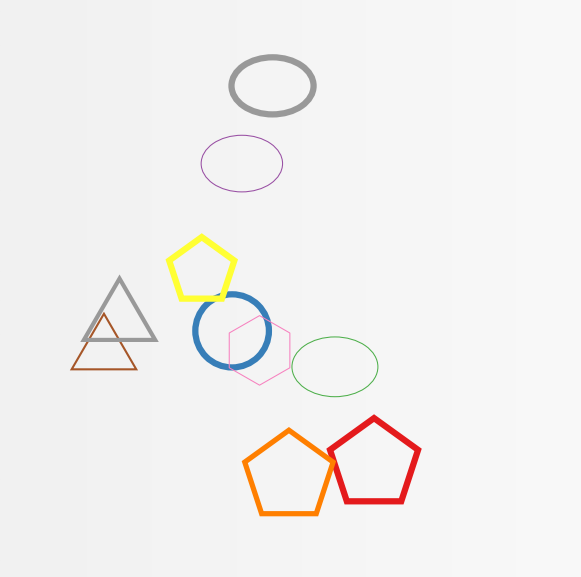[{"shape": "pentagon", "thickness": 3, "radius": 0.4, "center": [0.644, 0.195]}, {"shape": "circle", "thickness": 3, "radius": 0.32, "center": [0.399, 0.426]}, {"shape": "oval", "thickness": 0.5, "radius": 0.37, "center": [0.576, 0.364]}, {"shape": "oval", "thickness": 0.5, "radius": 0.35, "center": [0.416, 0.716]}, {"shape": "pentagon", "thickness": 2.5, "radius": 0.4, "center": [0.497, 0.174]}, {"shape": "pentagon", "thickness": 3, "radius": 0.29, "center": [0.347, 0.53]}, {"shape": "triangle", "thickness": 1, "radius": 0.32, "center": [0.179, 0.392]}, {"shape": "hexagon", "thickness": 0.5, "radius": 0.3, "center": [0.447, 0.392]}, {"shape": "triangle", "thickness": 2, "radius": 0.35, "center": [0.206, 0.446]}, {"shape": "oval", "thickness": 3, "radius": 0.35, "center": [0.469, 0.85]}]